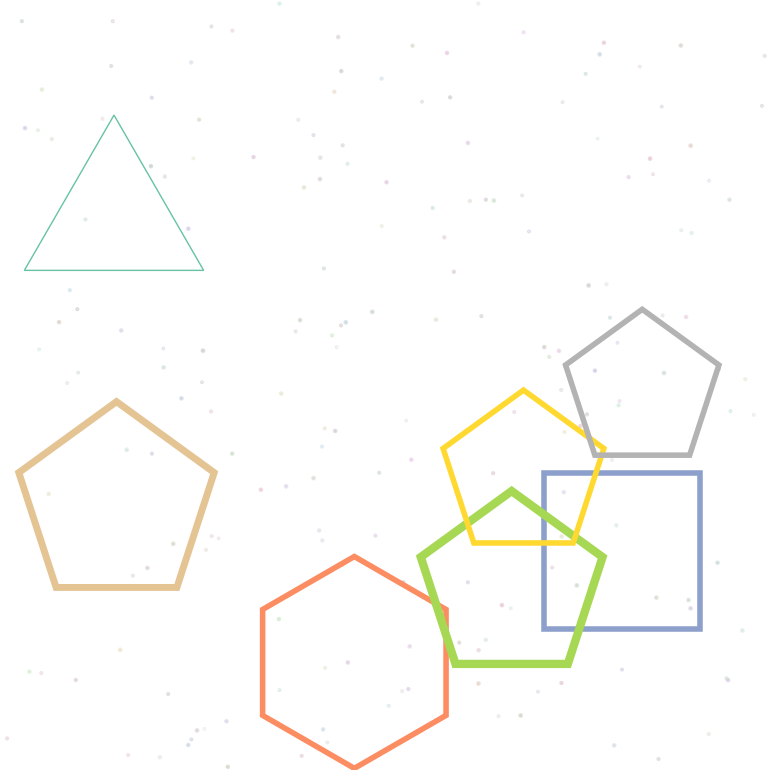[{"shape": "triangle", "thickness": 0.5, "radius": 0.67, "center": [0.148, 0.716]}, {"shape": "hexagon", "thickness": 2, "radius": 0.69, "center": [0.46, 0.14]}, {"shape": "square", "thickness": 2, "radius": 0.51, "center": [0.808, 0.284]}, {"shape": "pentagon", "thickness": 3, "radius": 0.62, "center": [0.664, 0.238]}, {"shape": "pentagon", "thickness": 2, "radius": 0.55, "center": [0.68, 0.384]}, {"shape": "pentagon", "thickness": 2.5, "radius": 0.67, "center": [0.151, 0.345]}, {"shape": "pentagon", "thickness": 2, "radius": 0.52, "center": [0.834, 0.494]}]